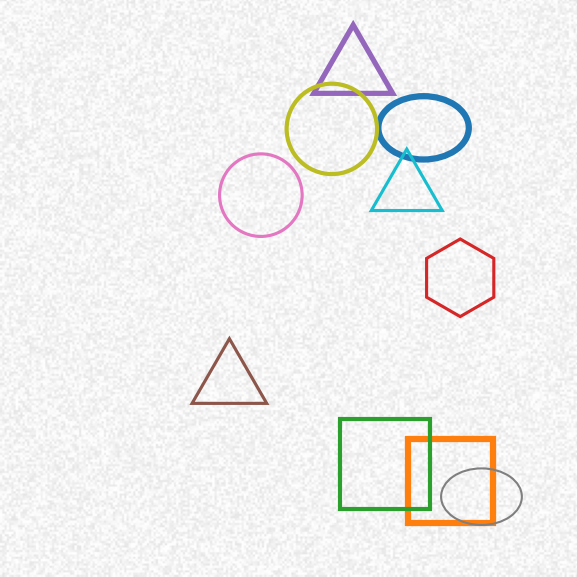[{"shape": "oval", "thickness": 3, "radius": 0.39, "center": [0.733, 0.778]}, {"shape": "square", "thickness": 3, "radius": 0.37, "center": [0.78, 0.166]}, {"shape": "square", "thickness": 2, "radius": 0.39, "center": [0.666, 0.195]}, {"shape": "hexagon", "thickness": 1.5, "radius": 0.34, "center": [0.797, 0.518]}, {"shape": "triangle", "thickness": 2.5, "radius": 0.39, "center": [0.612, 0.877]}, {"shape": "triangle", "thickness": 1.5, "radius": 0.37, "center": [0.397, 0.338]}, {"shape": "circle", "thickness": 1.5, "radius": 0.36, "center": [0.452, 0.661]}, {"shape": "oval", "thickness": 1, "radius": 0.35, "center": [0.834, 0.139]}, {"shape": "circle", "thickness": 2, "radius": 0.39, "center": [0.575, 0.776]}, {"shape": "triangle", "thickness": 1.5, "radius": 0.35, "center": [0.704, 0.67]}]